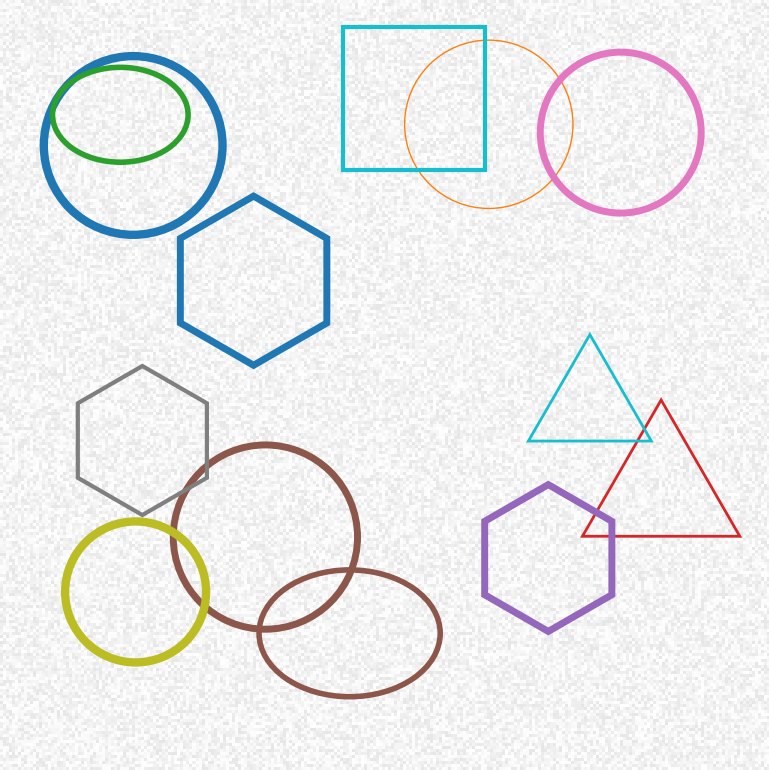[{"shape": "circle", "thickness": 3, "radius": 0.58, "center": [0.173, 0.811]}, {"shape": "hexagon", "thickness": 2.5, "radius": 0.55, "center": [0.329, 0.635]}, {"shape": "circle", "thickness": 0.5, "radius": 0.55, "center": [0.635, 0.839]}, {"shape": "oval", "thickness": 2, "radius": 0.44, "center": [0.156, 0.851]}, {"shape": "triangle", "thickness": 1, "radius": 0.59, "center": [0.859, 0.363]}, {"shape": "hexagon", "thickness": 2.5, "radius": 0.48, "center": [0.712, 0.275]}, {"shape": "circle", "thickness": 2.5, "radius": 0.6, "center": [0.345, 0.303]}, {"shape": "oval", "thickness": 2, "radius": 0.59, "center": [0.454, 0.178]}, {"shape": "circle", "thickness": 2.5, "radius": 0.52, "center": [0.806, 0.828]}, {"shape": "hexagon", "thickness": 1.5, "radius": 0.48, "center": [0.185, 0.428]}, {"shape": "circle", "thickness": 3, "radius": 0.46, "center": [0.176, 0.231]}, {"shape": "square", "thickness": 1.5, "radius": 0.46, "center": [0.538, 0.872]}, {"shape": "triangle", "thickness": 1, "radius": 0.46, "center": [0.766, 0.473]}]